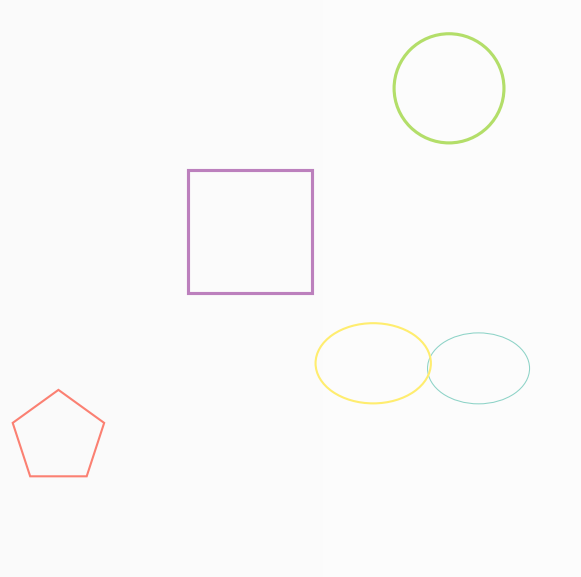[{"shape": "oval", "thickness": 0.5, "radius": 0.44, "center": [0.823, 0.361]}, {"shape": "pentagon", "thickness": 1, "radius": 0.41, "center": [0.101, 0.241]}, {"shape": "circle", "thickness": 1.5, "radius": 0.47, "center": [0.773, 0.846]}, {"shape": "square", "thickness": 1.5, "radius": 0.53, "center": [0.43, 0.599]}, {"shape": "oval", "thickness": 1, "radius": 0.5, "center": [0.642, 0.37]}]